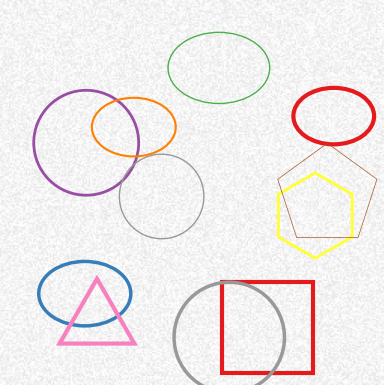[{"shape": "square", "thickness": 3, "radius": 0.59, "center": [0.695, 0.149]}, {"shape": "oval", "thickness": 3, "radius": 0.52, "center": [0.867, 0.698]}, {"shape": "oval", "thickness": 2.5, "radius": 0.6, "center": [0.22, 0.237]}, {"shape": "oval", "thickness": 1, "radius": 0.66, "center": [0.568, 0.824]}, {"shape": "circle", "thickness": 2, "radius": 0.68, "center": [0.224, 0.629]}, {"shape": "oval", "thickness": 1.5, "radius": 0.54, "center": [0.348, 0.67]}, {"shape": "hexagon", "thickness": 2, "radius": 0.55, "center": [0.819, 0.44]}, {"shape": "pentagon", "thickness": 0.5, "radius": 0.68, "center": [0.85, 0.492]}, {"shape": "triangle", "thickness": 3, "radius": 0.56, "center": [0.252, 0.164]}, {"shape": "circle", "thickness": 1, "radius": 0.55, "center": [0.42, 0.49]}, {"shape": "circle", "thickness": 2.5, "radius": 0.72, "center": [0.595, 0.124]}]